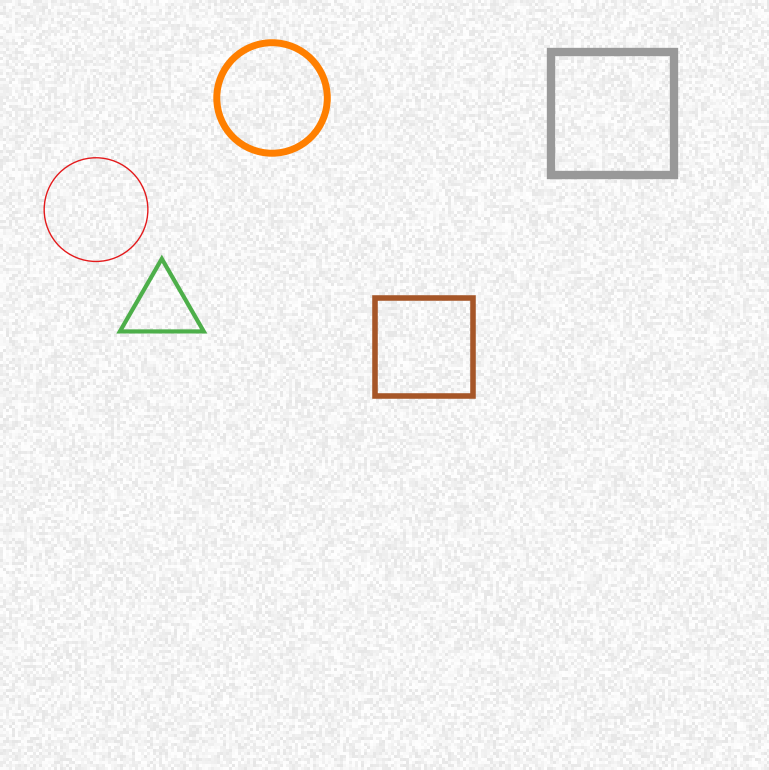[{"shape": "circle", "thickness": 0.5, "radius": 0.34, "center": [0.125, 0.728]}, {"shape": "triangle", "thickness": 1.5, "radius": 0.31, "center": [0.21, 0.601]}, {"shape": "circle", "thickness": 2.5, "radius": 0.36, "center": [0.353, 0.873]}, {"shape": "square", "thickness": 2, "radius": 0.32, "center": [0.551, 0.55]}, {"shape": "square", "thickness": 3, "radius": 0.4, "center": [0.795, 0.853]}]